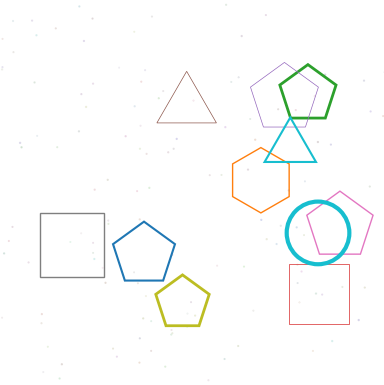[{"shape": "pentagon", "thickness": 1.5, "radius": 0.42, "center": [0.374, 0.34]}, {"shape": "hexagon", "thickness": 1, "radius": 0.42, "center": [0.678, 0.532]}, {"shape": "pentagon", "thickness": 2, "radius": 0.38, "center": [0.8, 0.755]}, {"shape": "square", "thickness": 0.5, "radius": 0.39, "center": [0.828, 0.236]}, {"shape": "pentagon", "thickness": 0.5, "radius": 0.46, "center": [0.739, 0.745]}, {"shape": "triangle", "thickness": 0.5, "radius": 0.45, "center": [0.485, 0.725]}, {"shape": "pentagon", "thickness": 1, "radius": 0.45, "center": [0.883, 0.413]}, {"shape": "square", "thickness": 1, "radius": 0.42, "center": [0.187, 0.363]}, {"shape": "pentagon", "thickness": 2, "radius": 0.36, "center": [0.474, 0.213]}, {"shape": "circle", "thickness": 3, "radius": 0.41, "center": [0.826, 0.395]}, {"shape": "triangle", "thickness": 1.5, "radius": 0.39, "center": [0.754, 0.618]}]